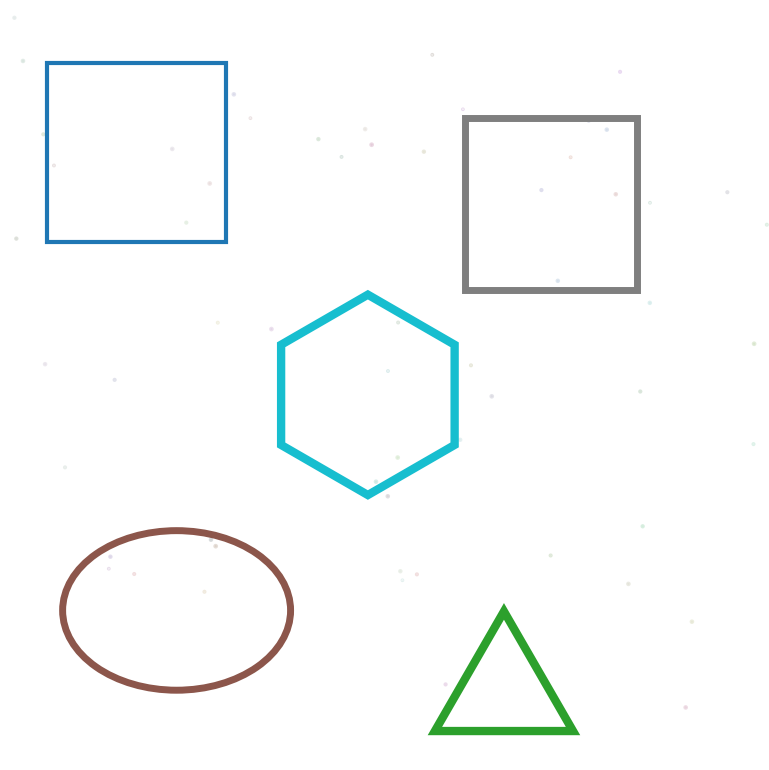[{"shape": "square", "thickness": 1.5, "radius": 0.58, "center": [0.177, 0.802]}, {"shape": "triangle", "thickness": 3, "radius": 0.52, "center": [0.654, 0.102]}, {"shape": "oval", "thickness": 2.5, "radius": 0.74, "center": [0.229, 0.207]}, {"shape": "square", "thickness": 2.5, "radius": 0.56, "center": [0.716, 0.735]}, {"shape": "hexagon", "thickness": 3, "radius": 0.65, "center": [0.478, 0.487]}]